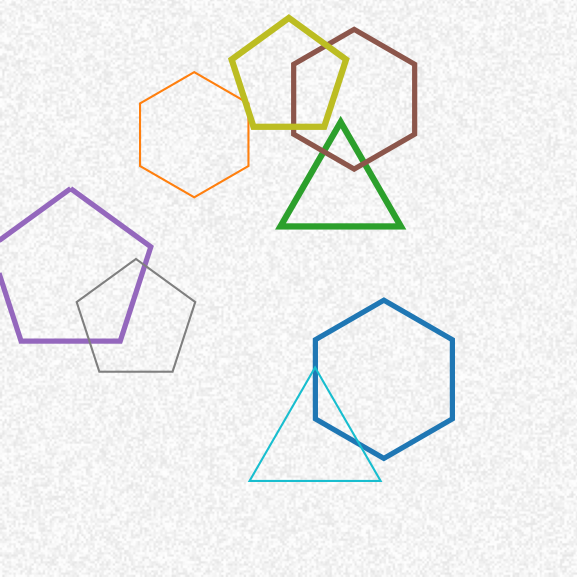[{"shape": "hexagon", "thickness": 2.5, "radius": 0.68, "center": [0.665, 0.342]}, {"shape": "hexagon", "thickness": 1, "radius": 0.54, "center": [0.336, 0.766]}, {"shape": "triangle", "thickness": 3, "radius": 0.6, "center": [0.59, 0.667]}, {"shape": "pentagon", "thickness": 2.5, "radius": 0.73, "center": [0.122, 0.527]}, {"shape": "hexagon", "thickness": 2.5, "radius": 0.6, "center": [0.613, 0.827]}, {"shape": "pentagon", "thickness": 1, "radius": 0.54, "center": [0.235, 0.443]}, {"shape": "pentagon", "thickness": 3, "radius": 0.52, "center": [0.5, 0.864]}, {"shape": "triangle", "thickness": 1, "radius": 0.66, "center": [0.546, 0.232]}]